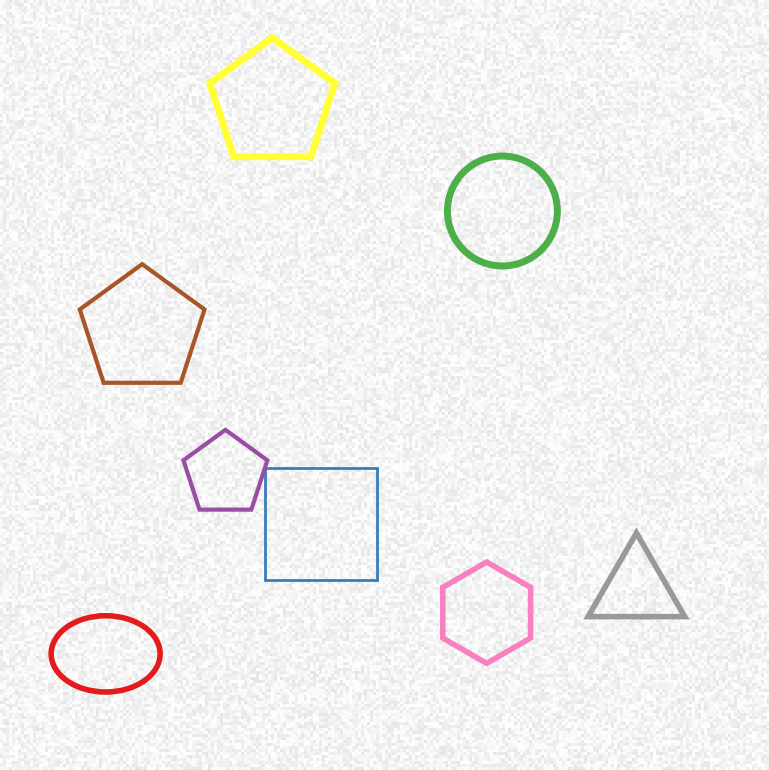[{"shape": "oval", "thickness": 2, "radius": 0.35, "center": [0.137, 0.151]}, {"shape": "square", "thickness": 1, "radius": 0.36, "center": [0.417, 0.319]}, {"shape": "circle", "thickness": 2.5, "radius": 0.36, "center": [0.652, 0.726]}, {"shape": "pentagon", "thickness": 1.5, "radius": 0.29, "center": [0.293, 0.384]}, {"shape": "pentagon", "thickness": 2.5, "radius": 0.43, "center": [0.354, 0.866]}, {"shape": "pentagon", "thickness": 1.5, "radius": 0.43, "center": [0.185, 0.572]}, {"shape": "hexagon", "thickness": 2, "radius": 0.33, "center": [0.632, 0.204]}, {"shape": "triangle", "thickness": 2, "radius": 0.36, "center": [0.827, 0.235]}]